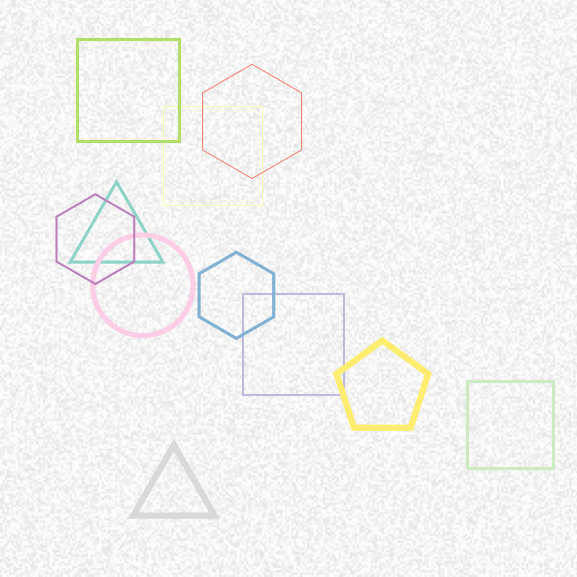[{"shape": "triangle", "thickness": 1.5, "radius": 0.46, "center": [0.202, 0.592]}, {"shape": "square", "thickness": 0.5, "radius": 0.43, "center": [0.368, 0.729]}, {"shape": "square", "thickness": 1, "radius": 0.44, "center": [0.508, 0.403]}, {"shape": "hexagon", "thickness": 0.5, "radius": 0.49, "center": [0.436, 0.789]}, {"shape": "hexagon", "thickness": 1.5, "radius": 0.37, "center": [0.409, 0.488]}, {"shape": "square", "thickness": 1.5, "radius": 0.44, "center": [0.222, 0.843]}, {"shape": "circle", "thickness": 2.5, "radius": 0.44, "center": [0.247, 0.505]}, {"shape": "triangle", "thickness": 3, "radius": 0.41, "center": [0.301, 0.147]}, {"shape": "hexagon", "thickness": 1, "radius": 0.39, "center": [0.165, 0.585]}, {"shape": "square", "thickness": 1.5, "radius": 0.38, "center": [0.883, 0.265]}, {"shape": "pentagon", "thickness": 3, "radius": 0.42, "center": [0.662, 0.326]}]